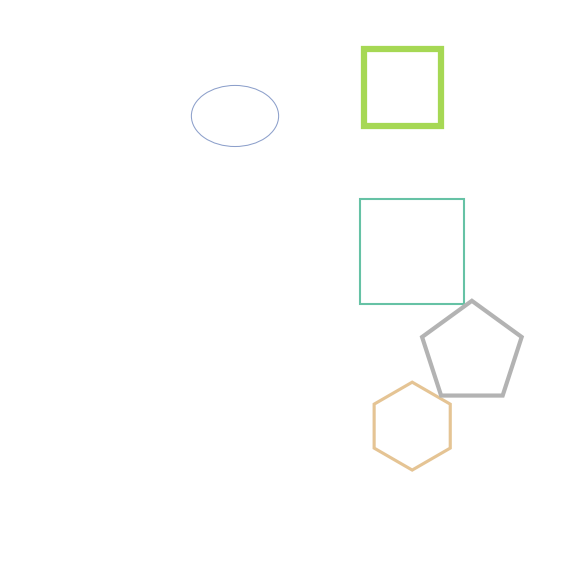[{"shape": "square", "thickness": 1, "radius": 0.45, "center": [0.713, 0.563]}, {"shape": "oval", "thickness": 0.5, "radius": 0.38, "center": [0.407, 0.798]}, {"shape": "square", "thickness": 3, "radius": 0.33, "center": [0.697, 0.848]}, {"shape": "hexagon", "thickness": 1.5, "radius": 0.38, "center": [0.714, 0.261]}, {"shape": "pentagon", "thickness": 2, "radius": 0.45, "center": [0.817, 0.388]}]